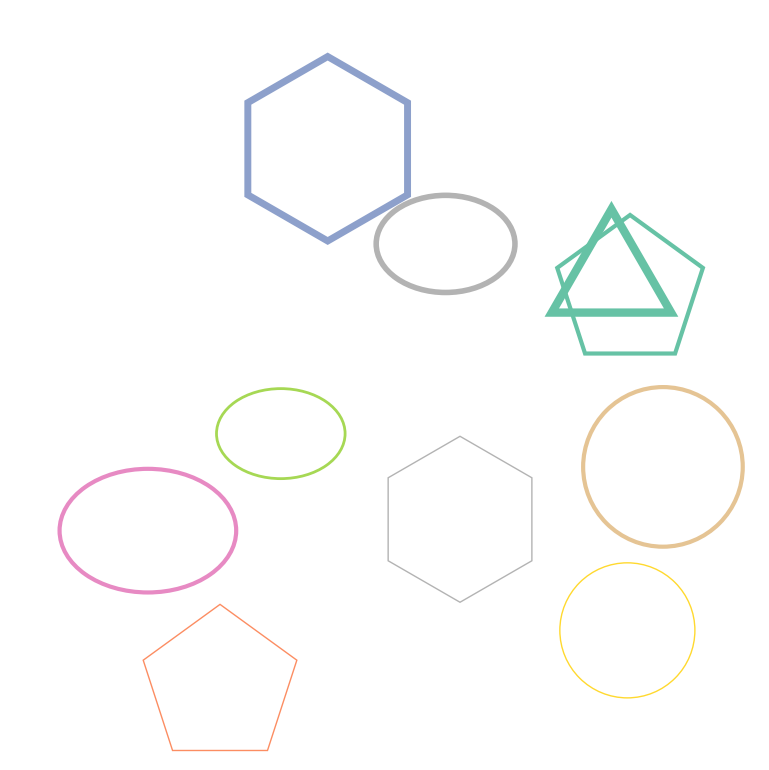[{"shape": "pentagon", "thickness": 1.5, "radius": 0.5, "center": [0.818, 0.621]}, {"shape": "triangle", "thickness": 3, "radius": 0.45, "center": [0.794, 0.639]}, {"shape": "pentagon", "thickness": 0.5, "radius": 0.52, "center": [0.286, 0.11]}, {"shape": "hexagon", "thickness": 2.5, "radius": 0.6, "center": [0.426, 0.807]}, {"shape": "oval", "thickness": 1.5, "radius": 0.57, "center": [0.192, 0.311]}, {"shape": "oval", "thickness": 1, "radius": 0.42, "center": [0.365, 0.437]}, {"shape": "circle", "thickness": 0.5, "radius": 0.44, "center": [0.815, 0.181]}, {"shape": "circle", "thickness": 1.5, "radius": 0.52, "center": [0.861, 0.394]}, {"shape": "oval", "thickness": 2, "radius": 0.45, "center": [0.579, 0.683]}, {"shape": "hexagon", "thickness": 0.5, "radius": 0.54, "center": [0.597, 0.326]}]